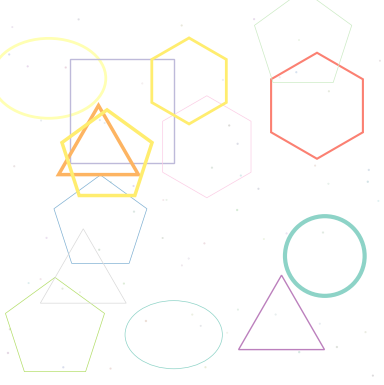[{"shape": "oval", "thickness": 0.5, "radius": 0.63, "center": [0.451, 0.131]}, {"shape": "circle", "thickness": 3, "radius": 0.52, "center": [0.844, 0.335]}, {"shape": "oval", "thickness": 2, "radius": 0.74, "center": [0.127, 0.797]}, {"shape": "square", "thickness": 1, "radius": 0.67, "center": [0.316, 0.713]}, {"shape": "hexagon", "thickness": 1.5, "radius": 0.69, "center": [0.823, 0.725]}, {"shape": "pentagon", "thickness": 0.5, "radius": 0.63, "center": [0.261, 0.419]}, {"shape": "triangle", "thickness": 2.5, "radius": 0.6, "center": [0.256, 0.606]}, {"shape": "pentagon", "thickness": 0.5, "radius": 0.68, "center": [0.143, 0.144]}, {"shape": "hexagon", "thickness": 0.5, "radius": 0.66, "center": [0.537, 0.619]}, {"shape": "triangle", "thickness": 0.5, "radius": 0.64, "center": [0.216, 0.277]}, {"shape": "triangle", "thickness": 1, "radius": 0.64, "center": [0.731, 0.156]}, {"shape": "pentagon", "thickness": 0.5, "radius": 0.66, "center": [0.787, 0.893]}, {"shape": "pentagon", "thickness": 2.5, "radius": 0.61, "center": [0.278, 0.592]}, {"shape": "hexagon", "thickness": 2, "radius": 0.56, "center": [0.491, 0.79]}]